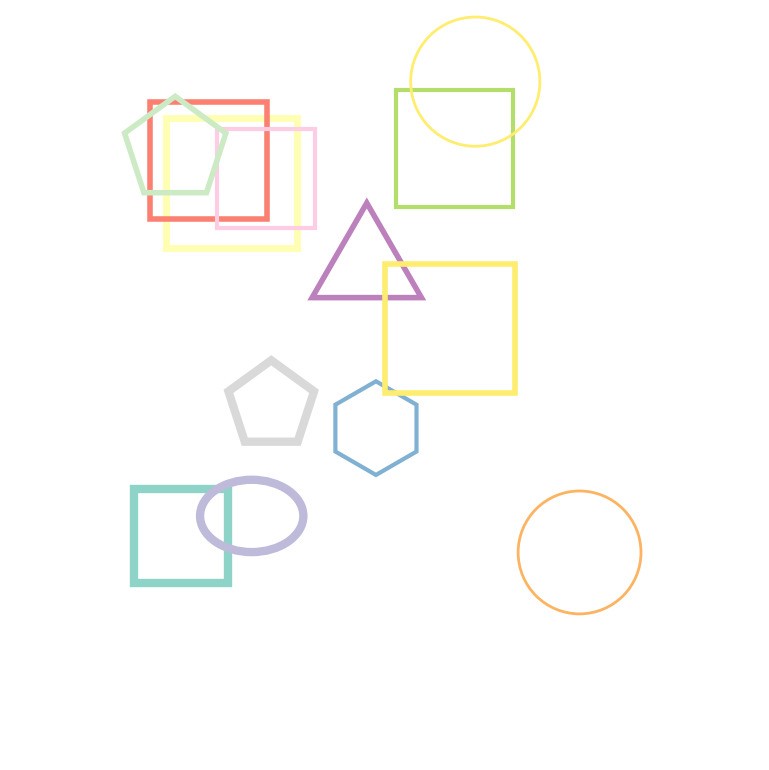[{"shape": "square", "thickness": 3, "radius": 0.31, "center": [0.235, 0.304]}, {"shape": "square", "thickness": 2.5, "radius": 0.42, "center": [0.301, 0.762]}, {"shape": "oval", "thickness": 3, "radius": 0.34, "center": [0.327, 0.33]}, {"shape": "square", "thickness": 2, "radius": 0.38, "center": [0.271, 0.792]}, {"shape": "hexagon", "thickness": 1.5, "radius": 0.3, "center": [0.488, 0.444]}, {"shape": "circle", "thickness": 1, "radius": 0.4, "center": [0.753, 0.283]}, {"shape": "square", "thickness": 1.5, "radius": 0.38, "center": [0.591, 0.807]}, {"shape": "square", "thickness": 1.5, "radius": 0.32, "center": [0.345, 0.768]}, {"shape": "pentagon", "thickness": 3, "radius": 0.29, "center": [0.352, 0.474]}, {"shape": "triangle", "thickness": 2, "radius": 0.41, "center": [0.476, 0.654]}, {"shape": "pentagon", "thickness": 2, "radius": 0.35, "center": [0.228, 0.806]}, {"shape": "circle", "thickness": 1, "radius": 0.42, "center": [0.617, 0.894]}, {"shape": "square", "thickness": 2, "radius": 0.42, "center": [0.584, 0.573]}]